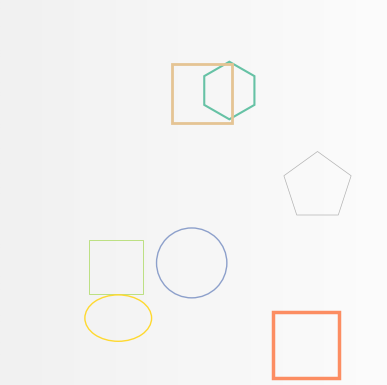[{"shape": "hexagon", "thickness": 1.5, "radius": 0.37, "center": [0.592, 0.765]}, {"shape": "square", "thickness": 2.5, "radius": 0.42, "center": [0.79, 0.104]}, {"shape": "circle", "thickness": 1, "radius": 0.45, "center": [0.495, 0.317]}, {"shape": "square", "thickness": 0.5, "radius": 0.35, "center": [0.299, 0.306]}, {"shape": "oval", "thickness": 1, "radius": 0.43, "center": [0.305, 0.174]}, {"shape": "square", "thickness": 2, "radius": 0.39, "center": [0.521, 0.757]}, {"shape": "pentagon", "thickness": 0.5, "radius": 0.46, "center": [0.819, 0.515]}]